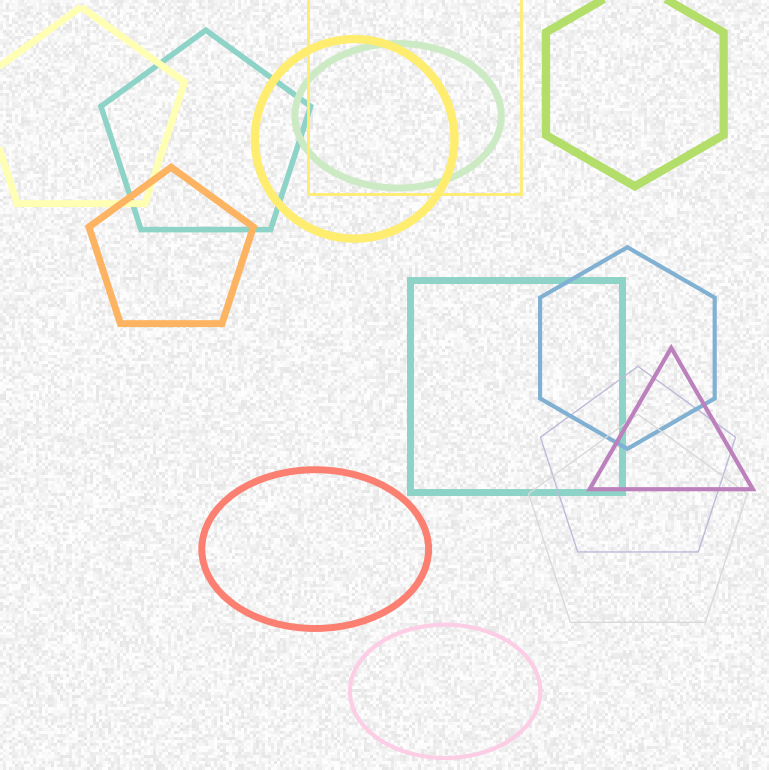[{"shape": "pentagon", "thickness": 2, "radius": 0.72, "center": [0.267, 0.818]}, {"shape": "square", "thickness": 2.5, "radius": 0.69, "center": [0.67, 0.499]}, {"shape": "pentagon", "thickness": 2.5, "radius": 0.71, "center": [0.105, 0.85]}, {"shape": "pentagon", "thickness": 0.5, "radius": 0.67, "center": [0.829, 0.391]}, {"shape": "oval", "thickness": 2.5, "radius": 0.74, "center": [0.409, 0.287]}, {"shape": "hexagon", "thickness": 1.5, "radius": 0.65, "center": [0.815, 0.548]}, {"shape": "pentagon", "thickness": 2.5, "radius": 0.56, "center": [0.222, 0.671]}, {"shape": "hexagon", "thickness": 3, "radius": 0.67, "center": [0.824, 0.891]}, {"shape": "oval", "thickness": 1.5, "radius": 0.62, "center": [0.578, 0.102]}, {"shape": "pentagon", "thickness": 0.5, "radius": 0.75, "center": [0.828, 0.313]}, {"shape": "triangle", "thickness": 1.5, "radius": 0.61, "center": [0.872, 0.426]}, {"shape": "oval", "thickness": 2.5, "radius": 0.67, "center": [0.517, 0.85]}, {"shape": "circle", "thickness": 3, "radius": 0.65, "center": [0.461, 0.82]}, {"shape": "square", "thickness": 1, "radius": 0.69, "center": [0.538, 0.886]}]